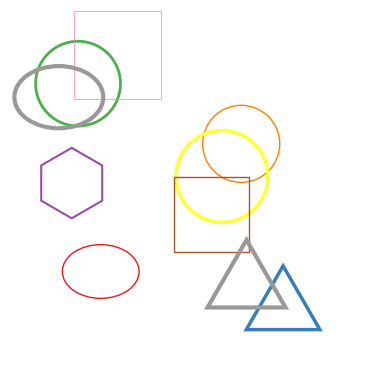[{"shape": "oval", "thickness": 1, "radius": 0.5, "center": [0.262, 0.295]}, {"shape": "triangle", "thickness": 2.5, "radius": 0.55, "center": [0.735, 0.199]}, {"shape": "circle", "thickness": 2, "radius": 0.55, "center": [0.203, 0.783]}, {"shape": "hexagon", "thickness": 1.5, "radius": 0.46, "center": [0.186, 0.525]}, {"shape": "circle", "thickness": 1, "radius": 0.5, "center": [0.627, 0.626]}, {"shape": "circle", "thickness": 2.5, "radius": 0.6, "center": [0.577, 0.542]}, {"shape": "square", "thickness": 1, "radius": 0.49, "center": [0.549, 0.442]}, {"shape": "square", "thickness": 0.5, "radius": 0.57, "center": [0.305, 0.857]}, {"shape": "triangle", "thickness": 3, "radius": 0.58, "center": [0.64, 0.26]}, {"shape": "oval", "thickness": 3, "radius": 0.58, "center": [0.153, 0.748]}]